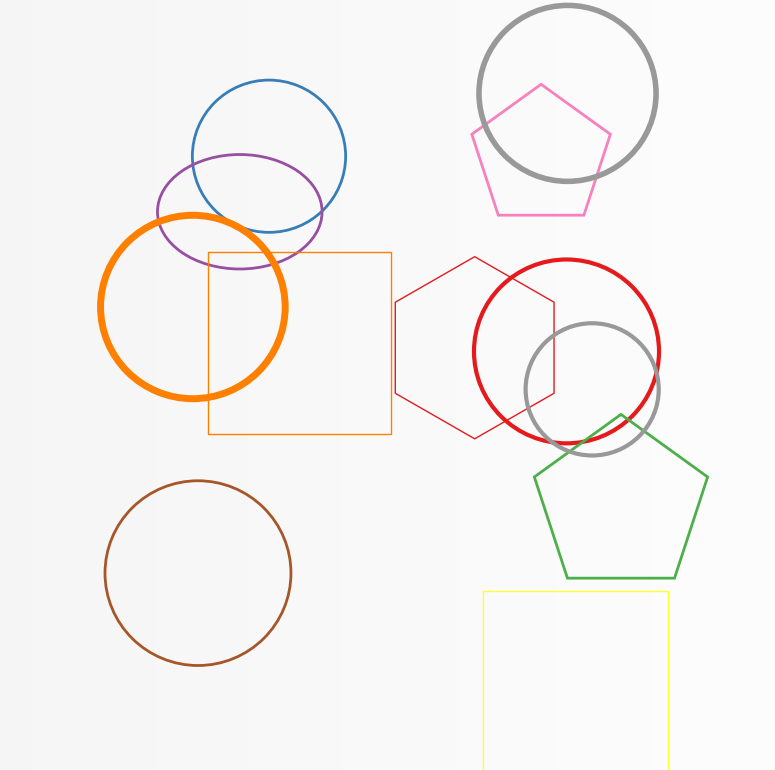[{"shape": "hexagon", "thickness": 0.5, "radius": 0.59, "center": [0.612, 0.548]}, {"shape": "circle", "thickness": 1.5, "radius": 0.6, "center": [0.731, 0.544]}, {"shape": "circle", "thickness": 1, "radius": 0.49, "center": [0.347, 0.797]}, {"shape": "pentagon", "thickness": 1, "radius": 0.59, "center": [0.801, 0.344]}, {"shape": "oval", "thickness": 1, "radius": 0.53, "center": [0.309, 0.725]}, {"shape": "square", "thickness": 0.5, "radius": 0.59, "center": [0.386, 0.555]}, {"shape": "circle", "thickness": 2.5, "radius": 0.6, "center": [0.249, 0.601]}, {"shape": "square", "thickness": 0.5, "radius": 0.6, "center": [0.743, 0.113]}, {"shape": "circle", "thickness": 1, "radius": 0.6, "center": [0.255, 0.256]}, {"shape": "pentagon", "thickness": 1, "radius": 0.47, "center": [0.698, 0.797]}, {"shape": "circle", "thickness": 2, "radius": 0.57, "center": [0.732, 0.879]}, {"shape": "circle", "thickness": 1.5, "radius": 0.43, "center": [0.764, 0.494]}]